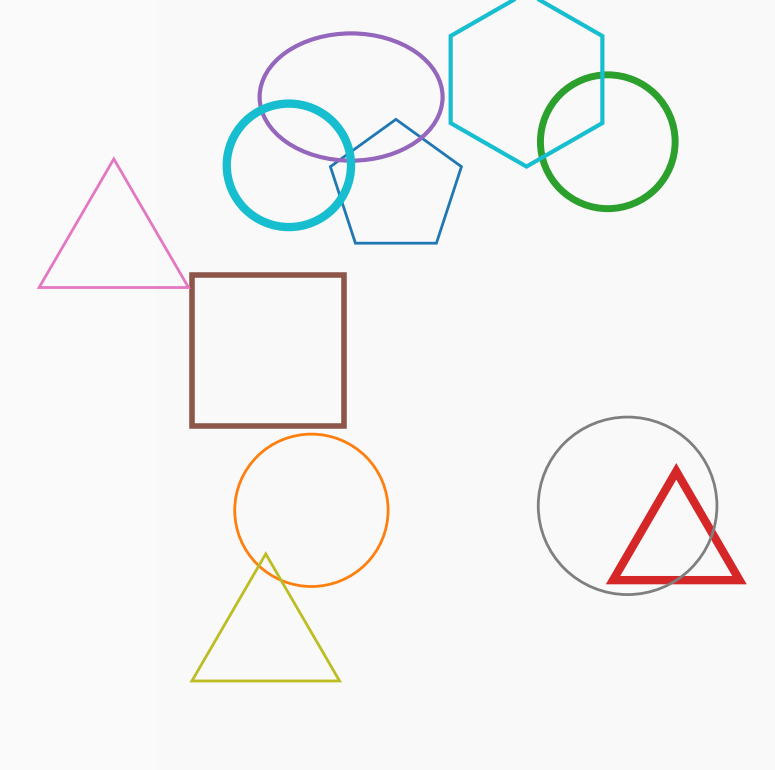[{"shape": "pentagon", "thickness": 1, "radius": 0.44, "center": [0.511, 0.756]}, {"shape": "circle", "thickness": 1, "radius": 0.49, "center": [0.402, 0.337]}, {"shape": "circle", "thickness": 2.5, "radius": 0.43, "center": [0.784, 0.816]}, {"shape": "triangle", "thickness": 3, "radius": 0.47, "center": [0.873, 0.294]}, {"shape": "oval", "thickness": 1.5, "radius": 0.59, "center": [0.453, 0.874]}, {"shape": "square", "thickness": 2, "radius": 0.49, "center": [0.345, 0.545]}, {"shape": "triangle", "thickness": 1, "radius": 0.56, "center": [0.147, 0.682]}, {"shape": "circle", "thickness": 1, "radius": 0.58, "center": [0.81, 0.343]}, {"shape": "triangle", "thickness": 1, "radius": 0.55, "center": [0.343, 0.171]}, {"shape": "circle", "thickness": 3, "radius": 0.4, "center": [0.373, 0.785]}, {"shape": "hexagon", "thickness": 1.5, "radius": 0.57, "center": [0.679, 0.897]}]